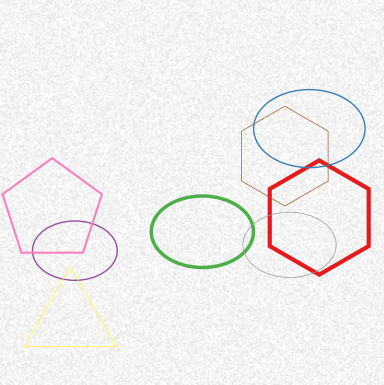[{"shape": "hexagon", "thickness": 3, "radius": 0.74, "center": [0.829, 0.435]}, {"shape": "oval", "thickness": 1, "radius": 0.72, "center": [0.803, 0.666]}, {"shape": "oval", "thickness": 2.5, "radius": 0.66, "center": [0.526, 0.398]}, {"shape": "oval", "thickness": 1, "radius": 0.55, "center": [0.194, 0.349]}, {"shape": "triangle", "thickness": 0.5, "radius": 0.69, "center": [0.182, 0.169]}, {"shape": "hexagon", "thickness": 0.5, "radius": 0.65, "center": [0.74, 0.595]}, {"shape": "pentagon", "thickness": 1.5, "radius": 0.68, "center": [0.136, 0.453]}, {"shape": "oval", "thickness": 0.5, "radius": 0.61, "center": [0.752, 0.364]}]